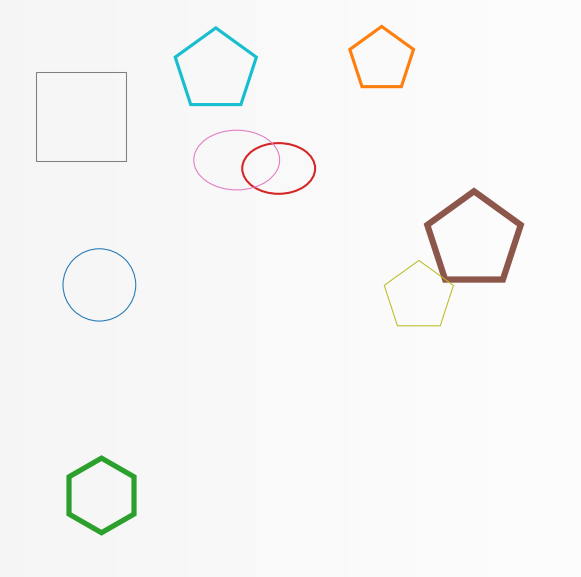[{"shape": "circle", "thickness": 0.5, "radius": 0.31, "center": [0.171, 0.506]}, {"shape": "pentagon", "thickness": 1.5, "radius": 0.29, "center": [0.657, 0.896]}, {"shape": "hexagon", "thickness": 2.5, "radius": 0.32, "center": [0.175, 0.141]}, {"shape": "oval", "thickness": 1, "radius": 0.31, "center": [0.479, 0.707]}, {"shape": "pentagon", "thickness": 3, "radius": 0.42, "center": [0.816, 0.583]}, {"shape": "oval", "thickness": 0.5, "radius": 0.37, "center": [0.407, 0.722]}, {"shape": "square", "thickness": 0.5, "radius": 0.39, "center": [0.139, 0.798]}, {"shape": "pentagon", "thickness": 0.5, "radius": 0.31, "center": [0.721, 0.486]}, {"shape": "pentagon", "thickness": 1.5, "radius": 0.37, "center": [0.371, 0.877]}]